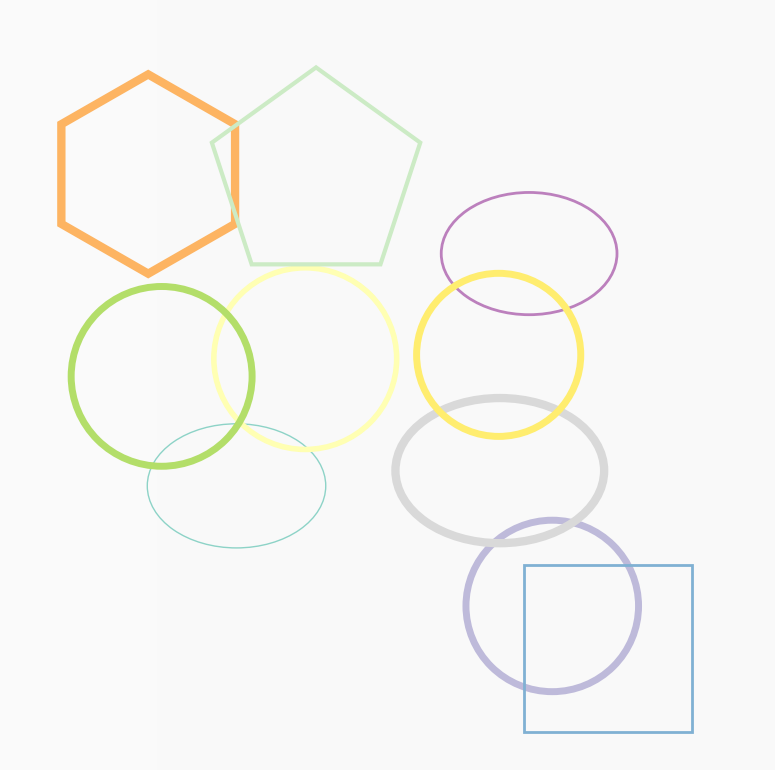[{"shape": "oval", "thickness": 0.5, "radius": 0.58, "center": [0.305, 0.369]}, {"shape": "circle", "thickness": 2, "radius": 0.59, "center": [0.394, 0.534]}, {"shape": "circle", "thickness": 2.5, "radius": 0.56, "center": [0.713, 0.213]}, {"shape": "square", "thickness": 1, "radius": 0.54, "center": [0.785, 0.157]}, {"shape": "hexagon", "thickness": 3, "radius": 0.65, "center": [0.191, 0.774]}, {"shape": "circle", "thickness": 2.5, "radius": 0.58, "center": [0.209, 0.511]}, {"shape": "oval", "thickness": 3, "radius": 0.67, "center": [0.645, 0.389]}, {"shape": "oval", "thickness": 1, "radius": 0.57, "center": [0.683, 0.671]}, {"shape": "pentagon", "thickness": 1.5, "radius": 0.71, "center": [0.408, 0.771]}, {"shape": "circle", "thickness": 2.5, "radius": 0.53, "center": [0.643, 0.539]}]